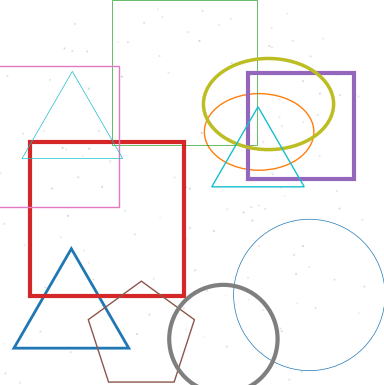[{"shape": "triangle", "thickness": 2, "radius": 0.86, "center": [0.185, 0.182]}, {"shape": "circle", "thickness": 0.5, "radius": 0.98, "center": [0.803, 0.234]}, {"shape": "oval", "thickness": 1, "radius": 0.71, "center": [0.673, 0.657]}, {"shape": "square", "thickness": 0.5, "radius": 0.94, "center": [0.478, 0.811]}, {"shape": "square", "thickness": 3, "radius": 1.0, "center": [0.278, 0.431]}, {"shape": "square", "thickness": 3, "radius": 0.69, "center": [0.782, 0.673]}, {"shape": "pentagon", "thickness": 1, "radius": 0.72, "center": [0.367, 0.125]}, {"shape": "square", "thickness": 1, "radius": 0.92, "center": [0.126, 0.646]}, {"shape": "circle", "thickness": 3, "radius": 0.7, "center": [0.58, 0.119]}, {"shape": "oval", "thickness": 2.5, "radius": 0.85, "center": [0.697, 0.73]}, {"shape": "triangle", "thickness": 0.5, "radius": 0.76, "center": [0.188, 0.664]}, {"shape": "triangle", "thickness": 1, "radius": 0.69, "center": [0.67, 0.584]}]